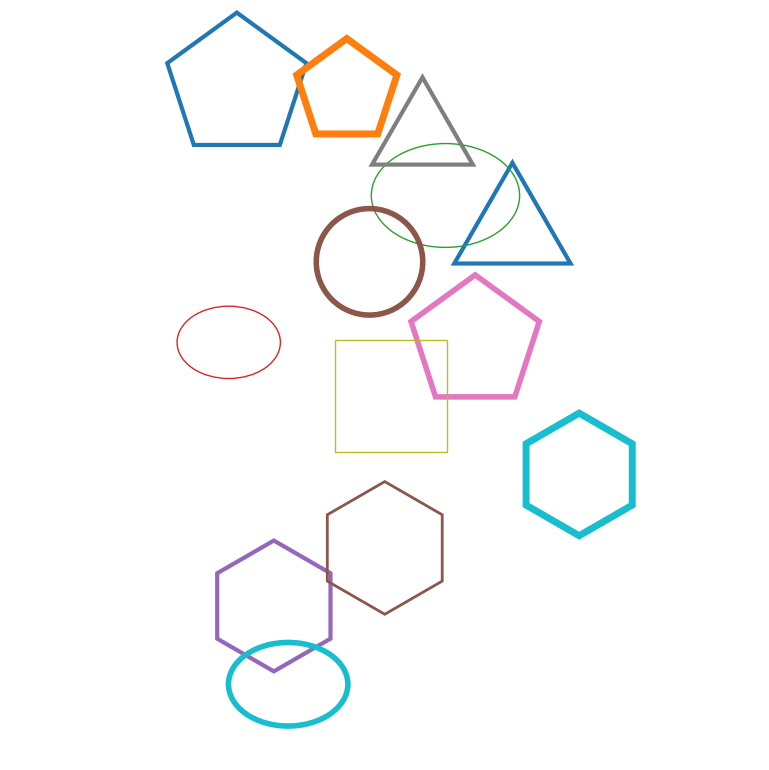[{"shape": "triangle", "thickness": 1.5, "radius": 0.44, "center": [0.665, 0.701]}, {"shape": "pentagon", "thickness": 1.5, "radius": 0.48, "center": [0.308, 0.889]}, {"shape": "pentagon", "thickness": 2.5, "radius": 0.34, "center": [0.45, 0.881]}, {"shape": "oval", "thickness": 0.5, "radius": 0.48, "center": [0.579, 0.746]}, {"shape": "oval", "thickness": 0.5, "radius": 0.34, "center": [0.297, 0.555]}, {"shape": "hexagon", "thickness": 1.5, "radius": 0.42, "center": [0.356, 0.213]}, {"shape": "circle", "thickness": 2, "radius": 0.35, "center": [0.48, 0.66]}, {"shape": "hexagon", "thickness": 1, "radius": 0.43, "center": [0.5, 0.288]}, {"shape": "pentagon", "thickness": 2, "radius": 0.44, "center": [0.617, 0.555]}, {"shape": "triangle", "thickness": 1.5, "radius": 0.38, "center": [0.549, 0.824]}, {"shape": "square", "thickness": 0.5, "radius": 0.37, "center": [0.508, 0.486]}, {"shape": "hexagon", "thickness": 2.5, "radius": 0.4, "center": [0.752, 0.384]}, {"shape": "oval", "thickness": 2, "radius": 0.39, "center": [0.374, 0.111]}]